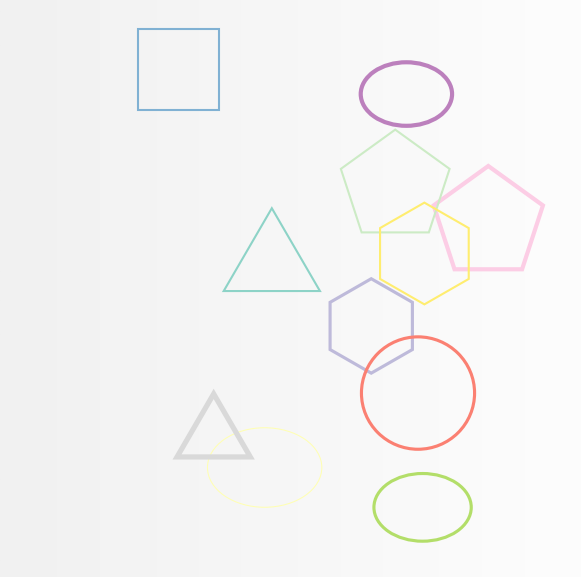[{"shape": "triangle", "thickness": 1, "radius": 0.48, "center": [0.468, 0.543]}, {"shape": "oval", "thickness": 0.5, "radius": 0.49, "center": [0.455, 0.19]}, {"shape": "hexagon", "thickness": 1.5, "radius": 0.41, "center": [0.639, 0.435]}, {"shape": "circle", "thickness": 1.5, "radius": 0.49, "center": [0.719, 0.319]}, {"shape": "square", "thickness": 1, "radius": 0.35, "center": [0.307, 0.878]}, {"shape": "oval", "thickness": 1.5, "radius": 0.42, "center": [0.727, 0.121]}, {"shape": "pentagon", "thickness": 2, "radius": 0.49, "center": [0.84, 0.613]}, {"shape": "triangle", "thickness": 2.5, "radius": 0.36, "center": [0.368, 0.244]}, {"shape": "oval", "thickness": 2, "radius": 0.39, "center": [0.699, 0.836]}, {"shape": "pentagon", "thickness": 1, "radius": 0.49, "center": [0.68, 0.676]}, {"shape": "hexagon", "thickness": 1, "radius": 0.44, "center": [0.73, 0.56]}]